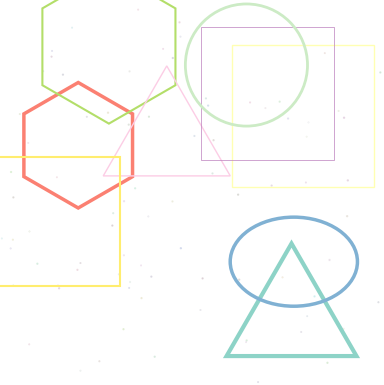[{"shape": "triangle", "thickness": 3, "radius": 0.97, "center": [0.757, 0.173]}, {"shape": "square", "thickness": 1, "radius": 0.92, "center": [0.788, 0.698]}, {"shape": "hexagon", "thickness": 2.5, "radius": 0.81, "center": [0.203, 0.623]}, {"shape": "oval", "thickness": 2.5, "radius": 0.83, "center": [0.763, 0.32]}, {"shape": "hexagon", "thickness": 1.5, "radius": 1.0, "center": [0.283, 0.878]}, {"shape": "triangle", "thickness": 1, "radius": 0.95, "center": [0.433, 0.638]}, {"shape": "square", "thickness": 0.5, "radius": 0.86, "center": [0.695, 0.756]}, {"shape": "circle", "thickness": 2, "radius": 0.79, "center": [0.64, 0.831]}, {"shape": "square", "thickness": 1.5, "radius": 0.84, "center": [0.143, 0.425]}]